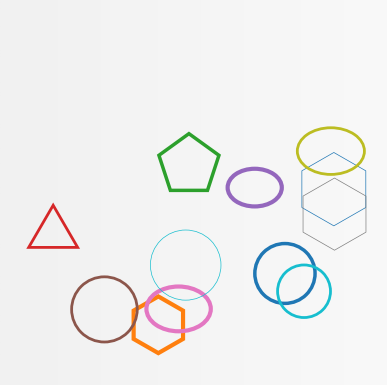[{"shape": "circle", "thickness": 2.5, "radius": 0.39, "center": [0.735, 0.29]}, {"shape": "hexagon", "thickness": 0.5, "radius": 0.48, "center": [0.862, 0.509]}, {"shape": "hexagon", "thickness": 3, "radius": 0.37, "center": [0.409, 0.156]}, {"shape": "pentagon", "thickness": 2.5, "radius": 0.41, "center": [0.488, 0.571]}, {"shape": "triangle", "thickness": 2, "radius": 0.36, "center": [0.137, 0.394]}, {"shape": "oval", "thickness": 3, "radius": 0.35, "center": [0.657, 0.513]}, {"shape": "circle", "thickness": 2, "radius": 0.42, "center": [0.269, 0.196]}, {"shape": "oval", "thickness": 3, "radius": 0.42, "center": [0.461, 0.198]}, {"shape": "hexagon", "thickness": 0.5, "radius": 0.47, "center": [0.863, 0.444]}, {"shape": "oval", "thickness": 2, "radius": 0.43, "center": [0.854, 0.608]}, {"shape": "circle", "thickness": 2, "radius": 0.34, "center": [0.785, 0.244]}, {"shape": "circle", "thickness": 0.5, "radius": 0.46, "center": [0.479, 0.311]}]